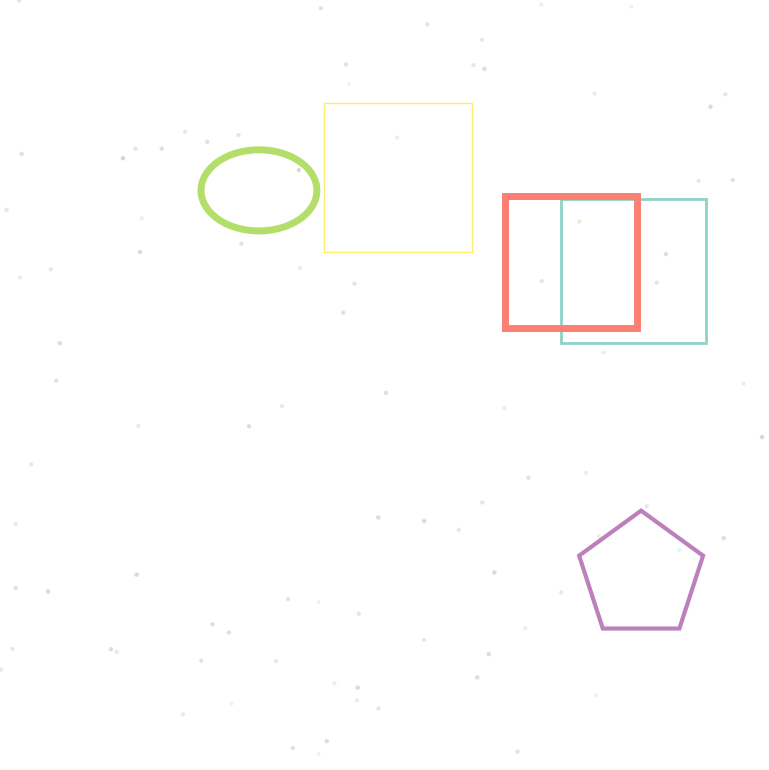[{"shape": "square", "thickness": 1, "radius": 0.47, "center": [0.823, 0.648]}, {"shape": "square", "thickness": 2.5, "radius": 0.43, "center": [0.742, 0.66]}, {"shape": "oval", "thickness": 2.5, "radius": 0.38, "center": [0.336, 0.753]}, {"shape": "pentagon", "thickness": 1.5, "radius": 0.42, "center": [0.833, 0.252]}, {"shape": "square", "thickness": 0.5, "radius": 0.48, "center": [0.517, 0.77]}]